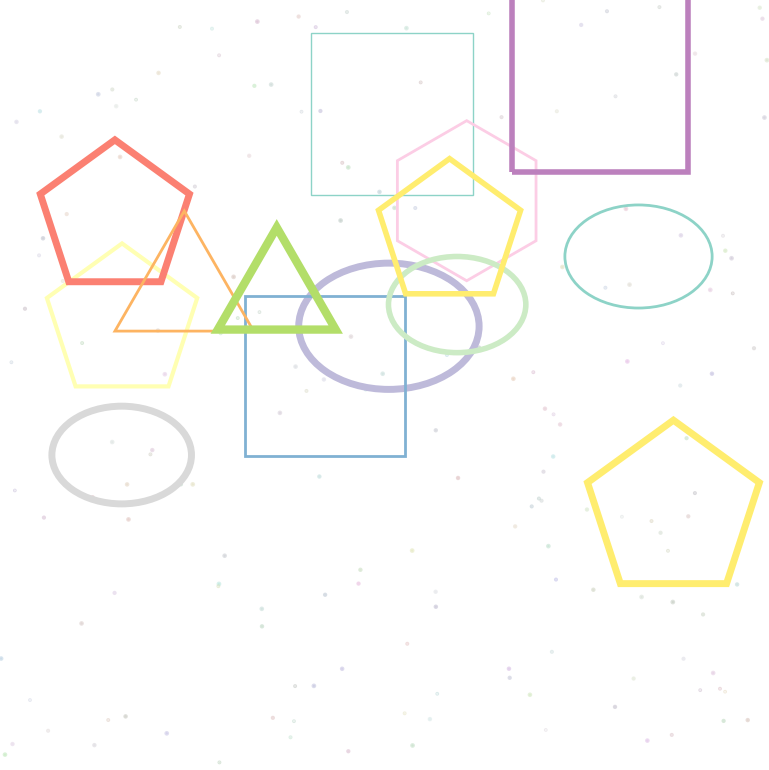[{"shape": "oval", "thickness": 1, "radius": 0.48, "center": [0.829, 0.667]}, {"shape": "square", "thickness": 0.5, "radius": 0.53, "center": [0.509, 0.852]}, {"shape": "pentagon", "thickness": 1.5, "radius": 0.51, "center": [0.159, 0.581]}, {"shape": "oval", "thickness": 2.5, "radius": 0.59, "center": [0.505, 0.576]}, {"shape": "pentagon", "thickness": 2.5, "radius": 0.51, "center": [0.149, 0.716]}, {"shape": "square", "thickness": 1, "radius": 0.52, "center": [0.422, 0.512]}, {"shape": "triangle", "thickness": 1, "radius": 0.52, "center": [0.239, 0.622]}, {"shape": "triangle", "thickness": 3, "radius": 0.44, "center": [0.359, 0.616]}, {"shape": "hexagon", "thickness": 1, "radius": 0.52, "center": [0.606, 0.739]}, {"shape": "oval", "thickness": 2.5, "radius": 0.45, "center": [0.158, 0.409]}, {"shape": "square", "thickness": 2, "radius": 0.57, "center": [0.779, 0.891]}, {"shape": "oval", "thickness": 2, "radius": 0.45, "center": [0.594, 0.604]}, {"shape": "pentagon", "thickness": 2, "radius": 0.49, "center": [0.584, 0.697]}, {"shape": "pentagon", "thickness": 2.5, "radius": 0.59, "center": [0.875, 0.337]}]